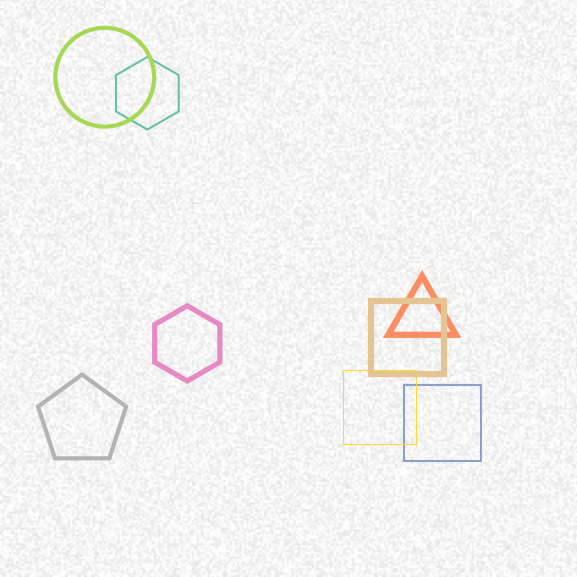[{"shape": "hexagon", "thickness": 1, "radius": 0.31, "center": [0.255, 0.838]}, {"shape": "triangle", "thickness": 3, "radius": 0.34, "center": [0.731, 0.453]}, {"shape": "square", "thickness": 1, "radius": 0.33, "center": [0.766, 0.266]}, {"shape": "hexagon", "thickness": 2.5, "radius": 0.33, "center": [0.324, 0.405]}, {"shape": "circle", "thickness": 2, "radius": 0.43, "center": [0.181, 0.865]}, {"shape": "square", "thickness": 0.5, "radius": 0.32, "center": [0.657, 0.295]}, {"shape": "square", "thickness": 3, "radius": 0.32, "center": [0.706, 0.414]}, {"shape": "pentagon", "thickness": 2, "radius": 0.4, "center": [0.142, 0.27]}]